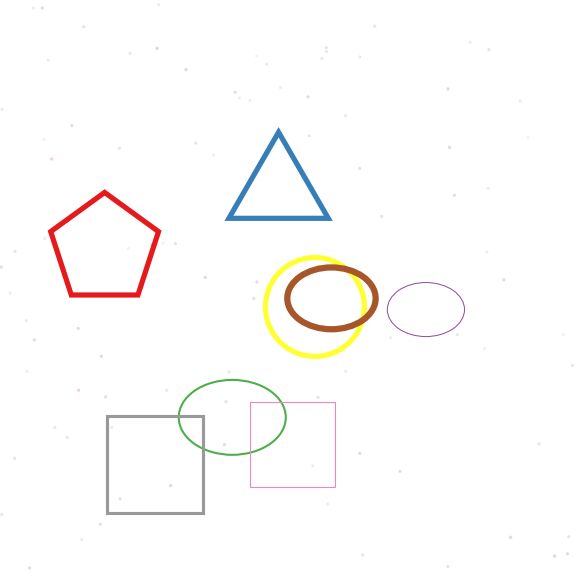[{"shape": "pentagon", "thickness": 2.5, "radius": 0.49, "center": [0.181, 0.568]}, {"shape": "triangle", "thickness": 2.5, "radius": 0.5, "center": [0.482, 0.671]}, {"shape": "oval", "thickness": 1, "radius": 0.46, "center": [0.402, 0.276]}, {"shape": "oval", "thickness": 0.5, "radius": 0.33, "center": [0.738, 0.463]}, {"shape": "circle", "thickness": 2.5, "radius": 0.43, "center": [0.545, 0.468]}, {"shape": "oval", "thickness": 3, "radius": 0.38, "center": [0.574, 0.483]}, {"shape": "square", "thickness": 0.5, "radius": 0.37, "center": [0.506, 0.229]}, {"shape": "square", "thickness": 1.5, "radius": 0.42, "center": [0.268, 0.196]}]